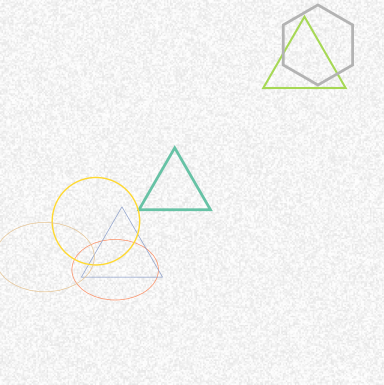[{"shape": "triangle", "thickness": 2, "radius": 0.54, "center": [0.454, 0.509]}, {"shape": "oval", "thickness": 0.5, "radius": 0.56, "center": [0.299, 0.299]}, {"shape": "triangle", "thickness": 0.5, "radius": 0.61, "center": [0.317, 0.341]}, {"shape": "triangle", "thickness": 1.5, "radius": 0.62, "center": [0.791, 0.833]}, {"shape": "circle", "thickness": 1, "radius": 0.57, "center": [0.249, 0.425]}, {"shape": "oval", "thickness": 0.5, "radius": 0.64, "center": [0.116, 0.332]}, {"shape": "hexagon", "thickness": 2, "radius": 0.52, "center": [0.826, 0.883]}]